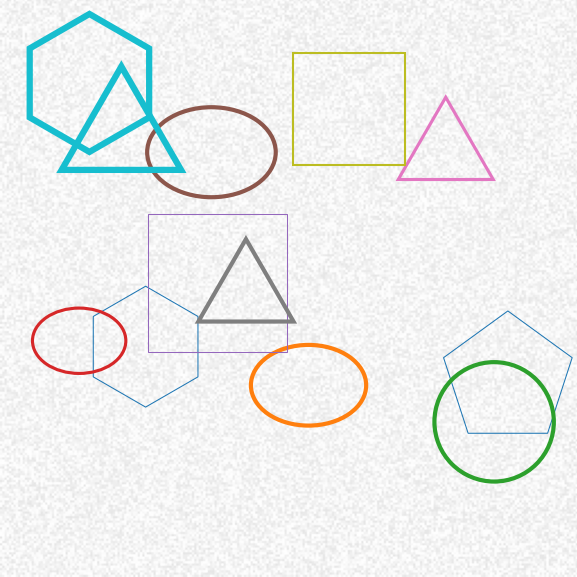[{"shape": "pentagon", "thickness": 0.5, "radius": 0.59, "center": [0.879, 0.344]}, {"shape": "hexagon", "thickness": 0.5, "radius": 0.52, "center": [0.252, 0.399]}, {"shape": "oval", "thickness": 2, "radius": 0.5, "center": [0.534, 0.332]}, {"shape": "circle", "thickness": 2, "radius": 0.52, "center": [0.856, 0.269]}, {"shape": "oval", "thickness": 1.5, "radius": 0.4, "center": [0.137, 0.409]}, {"shape": "square", "thickness": 0.5, "radius": 0.6, "center": [0.377, 0.509]}, {"shape": "oval", "thickness": 2, "radius": 0.56, "center": [0.366, 0.736]}, {"shape": "triangle", "thickness": 1.5, "radius": 0.47, "center": [0.772, 0.736]}, {"shape": "triangle", "thickness": 2, "radius": 0.48, "center": [0.426, 0.49]}, {"shape": "square", "thickness": 1, "radius": 0.48, "center": [0.604, 0.811]}, {"shape": "hexagon", "thickness": 3, "radius": 0.6, "center": [0.155, 0.855]}, {"shape": "triangle", "thickness": 3, "radius": 0.6, "center": [0.21, 0.765]}]